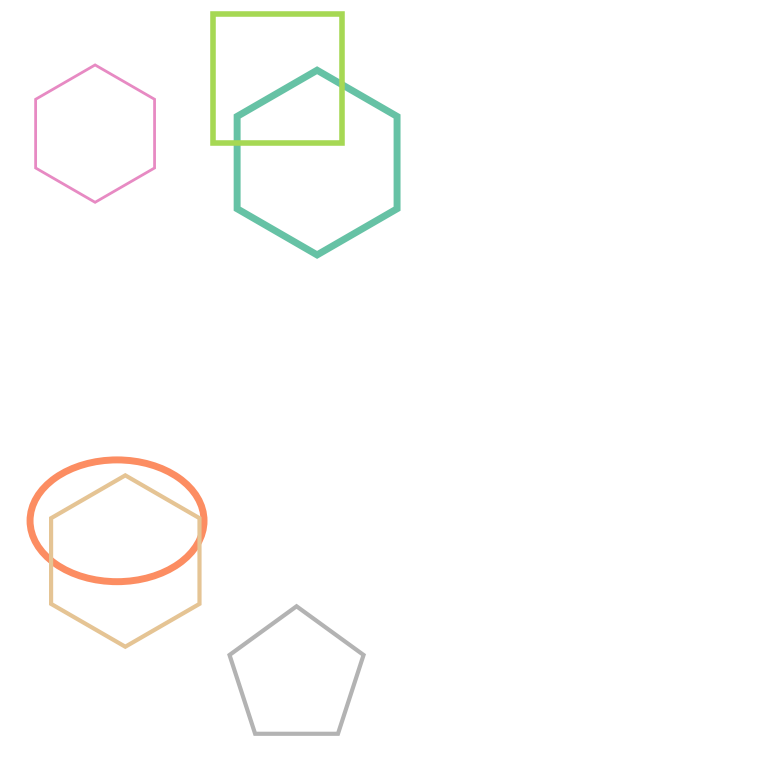[{"shape": "hexagon", "thickness": 2.5, "radius": 0.6, "center": [0.412, 0.789]}, {"shape": "oval", "thickness": 2.5, "radius": 0.56, "center": [0.152, 0.324]}, {"shape": "hexagon", "thickness": 1, "radius": 0.45, "center": [0.123, 0.826]}, {"shape": "square", "thickness": 2, "radius": 0.42, "center": [0.361, 0.898]}, {"shape": "hexagon", "thickness": 1.5, "radius": 0.56, "center": [0.163, 0.271]}, {"shape": "pentagon", "thickness": 1.5, "radius": 0.46, "center": [0.385, 0.121]}]